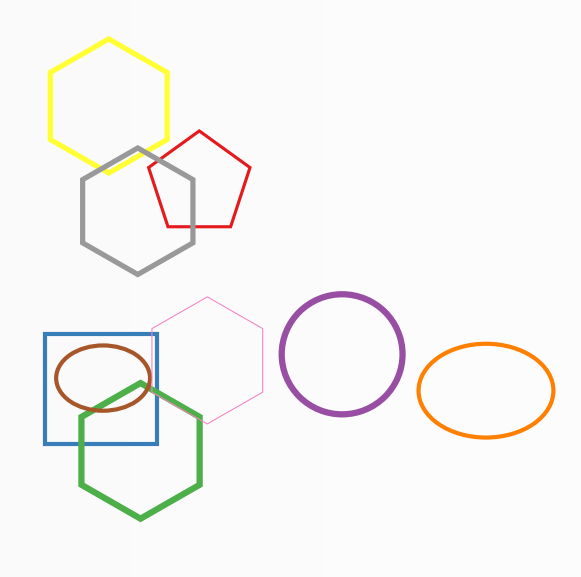[{"shape": "pentagon", "thickness": 1.5, "radius": 0.46, "center": [0.343, 0.681]}, {"shape": "square", "thickness": 2, "radius": 0.48, "center": [0.174, 0.325]}, {"shape": "hexagon", "thickness": 3, "radius": 0.59, "center": [0.242, 0.218]}, {"shape": "circle", "thickness": 3, "radius": 0.52, "center": [0.589, 0.386]}, {"shape": "oval", "thickness": 2, "radius": 0.58, "center": [0.836, 0.323]}, {"shape": "hexagon", "thickness": 2.5, "radius": 0.58, "center": [0.187, 0.816]}, {"shape": "oval", "thickness": 2, "radius": 0.4, "center": [0.177, 0.344]}, {"shape": "hexagon", "thickness": 0.5, "radius": 0.55, "center": [0.357, 0.375]}, {"shape": "hexagon", "thickness": 2.5, "radius": 0.55, "center": [0.237, 0.633]}]